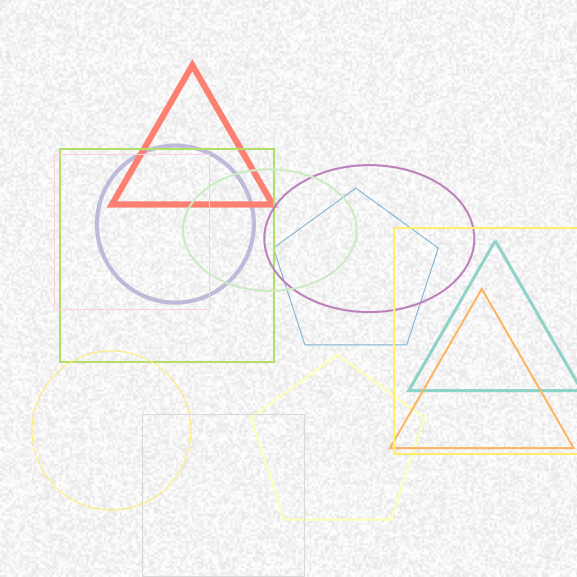[{"shape": "triangle", "thickness": 1.5, "radius": 0.87, "center": [0.858, 0.409]}, {"shape": "pentagon", "thickness": 1, "radius": 0.79, "center": [0.585, 0.227]}, {"shape": "circle", "thickness": 2, "radius": 0.68, "center": [0.304, 0.611]}, {"shape": "triangle", "thickness": 3, "radius": 0.8, "center": [0.333, 0.725]}, {"shape": "pentagon", "thickness": 0.5, "radius": 0.75, "center": [0.616, 0.523]}, {"shape": "triangle", "thickness": 1, "radius": 0.92, "center": [0.834, 0.315]}, {"shape": "square", "thickness": 1, "radius": 0.92, "center": [0.289, 0.557]}, {"shape": "square", "thickness": 0.5, "radius": 0.67, "center": [0.228, 0.599]}, {"shape": "square", "thickness": 0.5, "radius": 0.7, "center": [0.386, 0.142]}, {"shape": "oval", "thickness": 1, "radius": 0.91, "center": [0.64, 0.586]}, {"shape": "oval", "thickness": 1, "radius": 0.75, "center": [0.467, 0.601]}, {"shape": "circle", "thickness": 0.5, "radius": 0.69, "center": [0.193, 0.254]}, {"shape": "square", "thickness": 1, "radius": 0.98, "center": [0.879, 0.409]}]